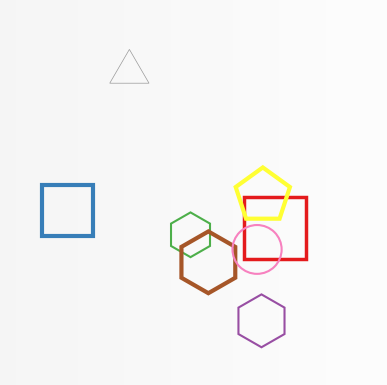[{"shape": "square", "thickness": 2.5, "radius": 0.4, "center": [0.71, 0.407]}, {"shape": "square", "thickness": 3, "radius": 0.33, "center": [0.174, 0.453]}, {"shape": "hexagon", "thickness": 1.5, "radius": 0.29, "center": [0.492, 0.39]}, {"shape": "hexagon", "thickness": 1.5, "radius": 0.34, "center": [0.675, 0.167]}, {"shape": "pentagon", "thickness": 3, "radius": 0.37, "center": [0.678, 0.491]}, {"shape": "hexagon", "thickness": 3, "radius": 0.4, "center": [0.538, 0.319]}, {"shape": "circle", "thickness": 1.5, "radius": 0.32, "center": [0.663, 0.352]}, {"shape": "triangle", "thickness": 0.5, "radius": 0.29, "center": [0.334, 0.813]}]